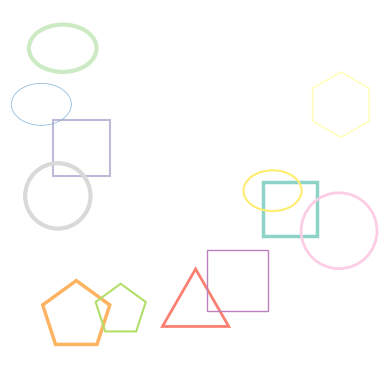[{"shape": "square", "thickness": 2.5, "radius": 0.35, "center": [0.753, 0.458]}, {"shape": "hexagon", "thickness": 1, "radius": 0.42, "center": [0.885, 0.728]}, {"shape": "square", "thickness": 1.5, "radius": 0.37, "center": [0.212, 0.616]}, {"shape": "triangle", "thickness": 2, "radius": 0.5, "center": [0.508, 0.202]}, {"shape": "oval", "thickness": 0.5, "radius": 0.39, "center": [0.107, 0.729]}, {"shape": "pentagon", "thickness": 2.5, "radius": 0.46, "center": [0.198, 0.18]}, {"shape": "pentagon", "thickness": 1.5, "radius": 0.34, "center": [0.313, 0.195]}, {"shape": "circle", "thickness": 2, "radius": 0.49, "center": [0.881, 0.401]}, {"shape": "circle", "thickness": 3, "radius": 0.42, "center": [0.15, 0.491]}, {"shape": "square", "thickness": 1, "radius": 0.4, "center": [0.618, 0.271]}, {"shape": "oval", "thickness": 3, "radius": 0.44, "center": [0.163, 0.875]}, {"shape": "oval", "thickness": 1.5, "radius": 0.38, "center": [0.708, 0.505]}]